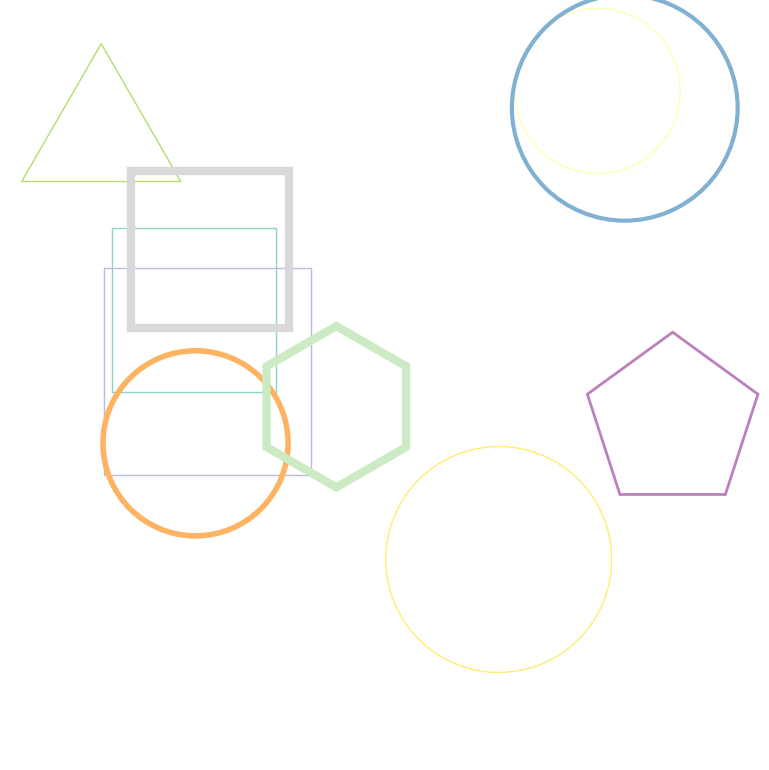[{"shape": "square", "thickness": 0.5, "radius": 0.53, "center": [0.252, 0.598]}, {"shape": "circle", "thickness": 0.5, "radius": 0.54, "center": [0.776, 0.882]}, {"shape": "square", "thickness": 0.5, "radius": 0.67, "center": [0.269, 0.518]}, {"shape": "circle", "thickness": 1.5, "radius": 0.73, "center": [0.811, 0.86]}, {"shape": "circle", "thickness": 2, "radius": 0.6, "center": [0.254, 0.424]}, {"shape": "triangle", "thickness": 0.5, "radius": 0.6, "center": [0.131, 0.824]}, {"shape": "square", "thickness": 3, "radius": 0.51, "center": [0.273, 0.676]}, {"shape": "pentagon", "thickness": 1, "radius": 0.58, "center": [0.874, 0.452]}, {"shape": "hexagon", "thickness": 3, "radius": 0.52, "center": [0.437, 0.472]}, {"shape": "circle", "thickness": 0.5, "radius": 0.73, "center": [0.648, 0.273]}]